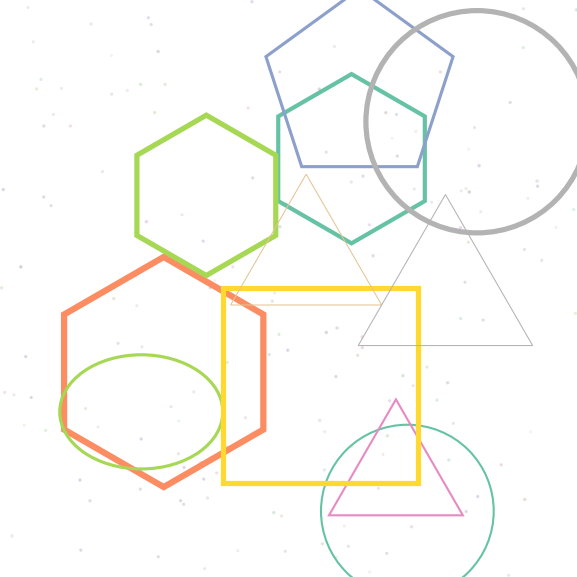[{"shape": "circle", "thickness": 1, "radius": 0.75, "center": [0.705, 0.114]}, {"shape": "hexagon", "thickness": 2, "radius": 0.73, "center": [0.609, 0.724]}, {"shape": "hexagon", "thickness": 3, "radius": 1.0, "center": [0.283, 0.355]}, {"shape": "pentagon", "thickness": 1.5, "radius": 0.85, "center": [0.623, 0.848]}, {"shape": "triangle", "thickness": 1, "radius": 0.67, "center": [0.686, 0.174]}, {"shape": "oval", "thickness": 1.5, "radius": 0.71, "center": [0.245, 0.286]}, {"shape": "hexagon", "thickness": 2.5, "radius": 0.69, "center": [0.357, 0.661]}, {"shape": "square", "thickness": 2.5, "radius": 0.84, "center": [0.555, 0.331]}, {"shape": "triangle", "thickness": 0.5, "radius": 0.76, "center": [0.53, 0.547]}, {"shape": "triangle", "thickness": 0.5, "radius": 0.87, "center": [0.771, 0.488]}, {"shape": "circle", "thickness": 2.5, "radius": 0.96, "center": [0.826, 0.788]}]